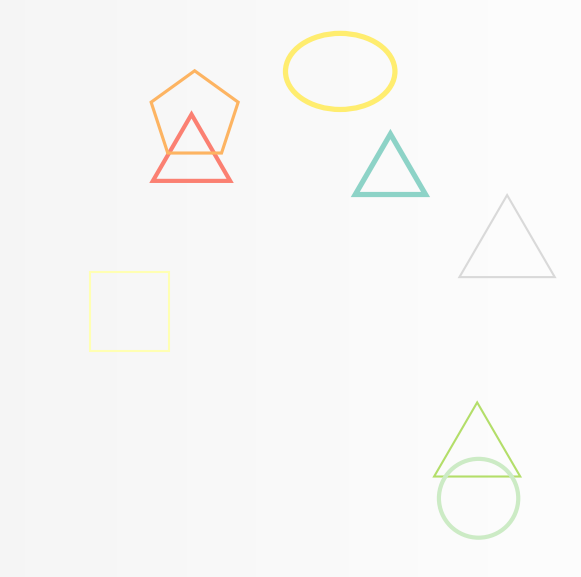[{"shape": "triangle", "thickness": 2.5, "radius": 0.35, "center": [0.672, 0.697]}, {"shape": "square", "thickness": 1, "radius": 0.34, "center": [0.223, 0.46]}, {"shape": "triangle", "thickness": 2, "radius": 0.38, "center": [0.329, 0.724]}, {"shape": "pentagon", "thickness": 1.5, "radius": 0.39, "center": [0.335, 0.798]}, {"shape": "triangle", "thickness": 1, "radius": 0.43, "center": [0.821, 0.217]}, {"shape": "triangle", "thickness": 1, "radius": 0.47, "center": [0.872, 0.567]}, {"shape": "circle", "thickness": 2, "radius": 0.34, "center": [0.823, 0.136]}, {"shape": "oval", "thickness": 2.5, "radius": 0.47, "center": [0.585, 0.875]}]